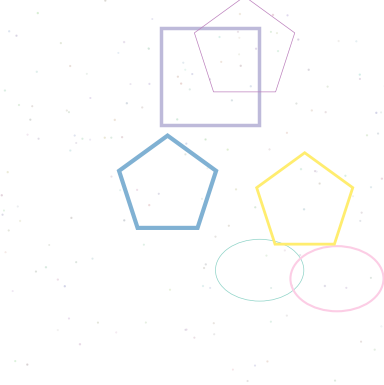[{"shape": "oval", "thickness": 0.5, "radius": 0.57, "center": [0.674, 0.298]}, {"shape": "square", "thickness": 2.5, "radius": 0.63, "center": [0.545, 0.8]}, {"shape": "pentagon", "thickness": 3, "radius": 0.66, "center": [0.435, 0.515]}, {"shape": "oval", "thickness": 1.5, "radius": 0.6, "center": [0.875, 0.276]}, {"shape": "pentagon", "thickness": 0.5, "radius": 0.69, "center": [0.635, 0.872]}, {"shape": "pentagon", "thickness": 2, "radius": 0.66, "center": [0.791, 0.472]}]